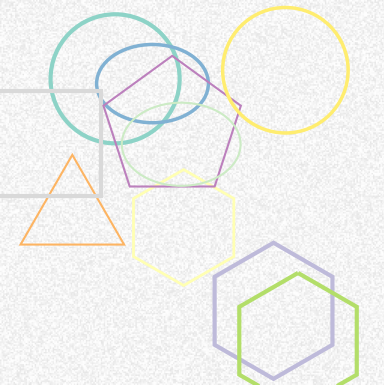[{"shape": "circle", "thickness": 3, "radius": 0.84, "center": [0.299, 0.795]}, {"shape": "hexagon", "thickness": 2, "radius": 0.75, "center": [0.477, 0.409]}, {"shape": "hexagon", "thickness": 3, "radius": 0.88, "center": [0.71, 0.193]}, {"shape": "oval", "thickness": 2.5, "radius": 0.73, "center": [0.396, 0.783]}, {"shape": "triangle", "thickness": 1.5, "radius": 0.78, "center": [0.188, 0.442]}, {"shape": "hexagon", "thickness": 3, "radius": 0.88, "center": [0.774, 0.115]}, {"shape": "square", "thickness": 3, "radius": 0.68, "center": [0.126, 0.628]}, {"shape": "pentagon", "thickness": 1.5, "radius": 0.94, "center": [0.447, 0.667]}, {"shape": "oval", "thickness": 1.5, "radius": 0.77, "center": [0.471, 0.625]}, {"shape": "circle", "thickness": 2.5, "radius": 0.81, "center": [0.741, 0.818]}]